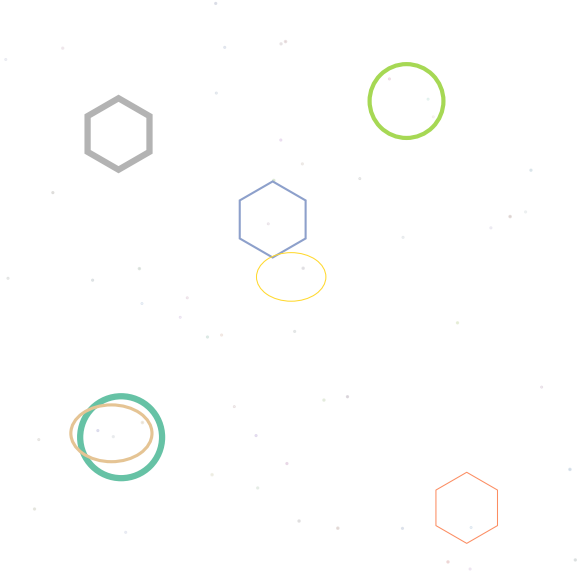[{"shape": "circle", "thickness": 3, "radius": 0.35, "center": [0.21, 0.242]}, {"shape": "hexagon", "thickness": 0.5, "radius": 0.31, "center": [0.808, 0.12]}, {"shape": "hexagon", "thickness": 1, "radius": 0.33, "center": [0.472, 0.619]}, {"shape": "circle", "thickness": 2, "radius": 0.32, "center": [0.704, 0.824]}, {"shape": "oval", "thickness": 0.5, "radius": 0.3, "center": [0.504, 0.52]}, {"shape": "oval", "thickness": 1.5, "radius": 0.35, "center": [0.193, 0.249]}, {"shape": "hexagon", "thickness": 3, "radius": 0.31, "center": [0.205, 0.767]}]